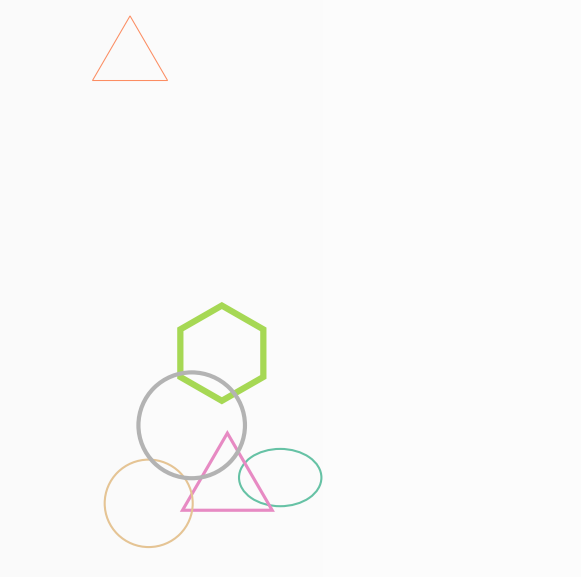[{"shape": "oval", "thickness": 1, "radius": 0.35, "center": [0.482, 0.172]}, {"shape": "triangle", "thickness": 0.5, "radius": 0.37, "center": [0.224, 0.897]}, {"shape": "triangle", "thickness": 1.5, "radius": 0.45, "center": [0.391, 0.16]}, {"shape": "hexagon", "thickness": 3, "radius": 0.41, "center": [0.382, 0.388]}, {"shape": "circle", "thickness": 1, "radius": 0.38, "center": [0.256, 0.128]}, {"shape": "circle", "thickness": 2, "radius": 0.46, "center": [0.33, 0.263]}]